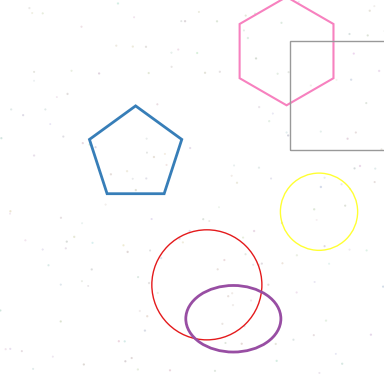[{"shape": "circle", "thickness": 1, "radius": 0.71, "center": [0.537, 0.26]}, {"shape": "pentagon", "thickness": 2, "radius": 0.63, "center": [0.352, 0.599]}, {"shape": "oval", "thickness": 2, "radius": 0.62, "center": [0.606, 0.172]}, {"shape": "circle", "thickness": 1, "radius": 0.5, "center": [0.829, 0.45]}, {"shape": "hexagon", "thickness": 1.5, "radius": 0.7, "center": [0.744, 0.867]}, {"shape": "square", "thickness": 1, "radius": 0.71, "center": [0.895, 0.753]}]